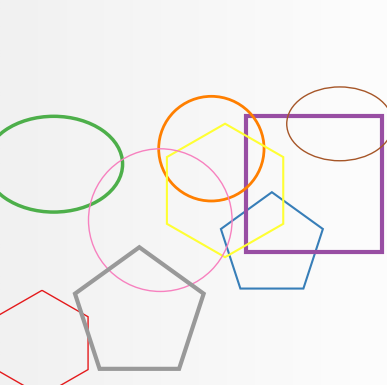[{"shape": "hexagon", "thickness": 1, "radius": 0.69, "center": [0.108, 0.109]}, {"shape": "pentagon", "thickness": 1.5, "radius": 0.69, "center": [0.702, 0.362]}, {"shape": "oval", "thickness": 2.5, "radius": 0.89, "center": [0.139, 0.574]}, {"shape": "square", "thickness": 3, "radius": 0.88, "center": [0.81, 0.522]}, {"shape": "circle", "thickness": 2, "radius": 0.68, "center": [0.545, 0.614]}, {"shape": "hexagon", "thickness": 1.5, "radius": 0.87, "center": [0.581, 0.505]}, {"shape": "oval", "thickness": 1, "radius": 0.68, "center": [0.877, 0.678]}, {"shape": "circle", "thickness": 1, "radius": 0.93, "center": [0.414, 0.428]}, {"shape": "pentagon", "thickness": 3, "radius": 0.87, "center": [0.36, 0.183]}]